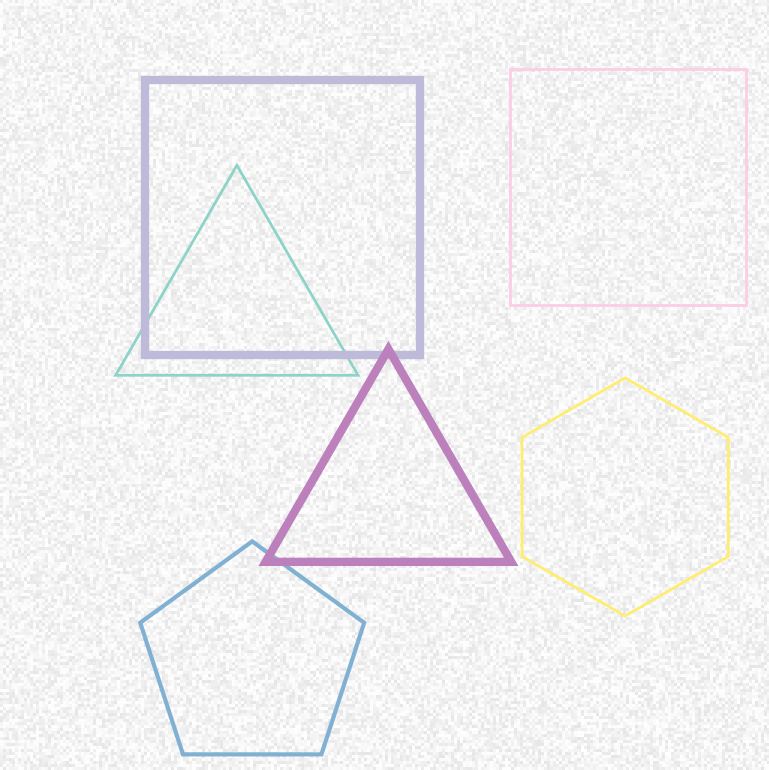[{"shape": "triangle", "thickness": 1, "radius": 0.91, "center": [0.308, 0.604]}, {"shape": "square", "thickness": 3, "radius": 0.89, "center": [0.367, 0.717]}, {"shape": "pentagon", "thickness": 1.5, "radius": 0.76, "center": [0.328, 0.144]}, {"shape": "square", "thickness": 1, "radius": 0.77, "center": [0.815, 0.758]}, {"shape": "triangle", "thickness": 3, "radius": 0.92, "center": [0.504, 0.362]}, {"shape": "hexagon", "thickness": 1, "radius": 0.77, "center": [0.812, 0.355]}]